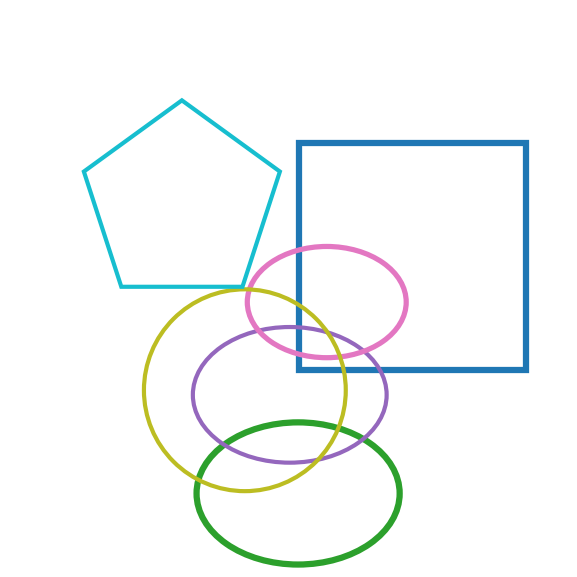[{"shape": "square", "thickness": 3, "radius": 0.98, "center": [0.715, 0.555]}, {"shape": "oval", "thickness": 3, "radius": 0.88, "center": [0.516, 0.145]}, {"shape": "oval", "thickness": 2, "radius": 0.84, "center": [0.502, 0.315]}, {"shape": "oval", "thickness": 2.5, "radius": 0.69, "center": [0.566, 0.476]}, {"shape": "circle", "thickness": 2, "radius": 0.87, "center": [0.424, 0.323]}, {"shape": "pentagon", "thickness": 2, "radius": 0.89, "center": [0.315, 0.647]}]